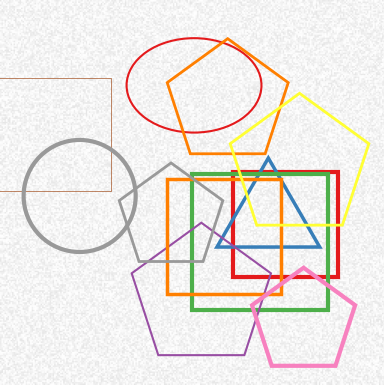[{"shape": "square", "thickness": 3, "radius": 0.68, "center": [0.741, 0.417]}, {"shape": "oval", "thickness": 1.5, "radius": 0.88, "center": [0.504, 0.778]}, {"shape": "triangle", "thickness": 2.5, "radius": 0.77, "center": [0.697, 0.435]}, {"shape": "square", "thickness": 3, "radius": 0.88, "center": [0.675, 0.372]}, {"shape": "pentagon", "thickness": 1.5, "radius": 0.95, "center": [0.523, 0.231]}, {"shape": "pentagon", "thickness": 2, "radius": 0.83, "center": [0.591, 0.734]}, {"shape": "square", "thickness": 2.5, "radius": 0.74, "center": [0.582, 0.386]}, {"shape": "pentagon", "thickness": 2, "radius": 0.95, "center": [0.778, 0.568]}, {"shape": "square", "thickness": 0.5, "radius": 0.73, "center": [0.142, 0.651]}, {"shape": "pentagon", "thickness": 3, "radius": 0.7, "center": [0.789, 0.164]}, {"shape": "pentagon", "thickness": 2, "radius": 0.71, "center": [0.444, 0.435]}, {"shape": "circle", "thickness": 3, "radius": 0.73, "center": [0.207, 0.491]}]